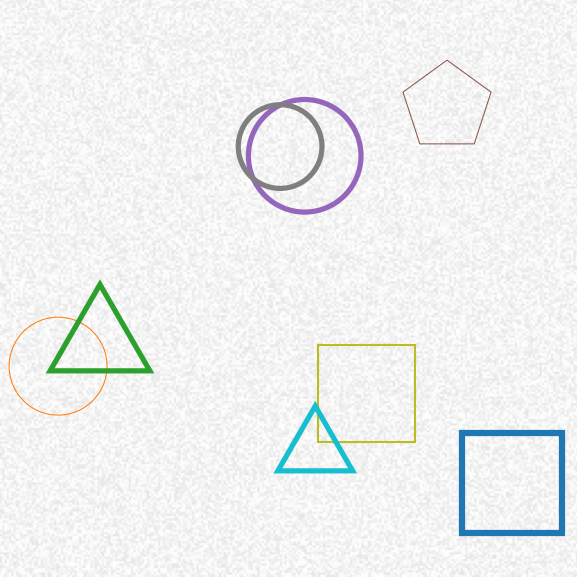[{"shape": "square", "thickness": 3, "radius": 0.43, "center": [0.886, 0.162]}, {"shape": "circle", "thickness": 0.5, "radius": 0.42, "center": [0.101, 0.365]}, {"shape": "triangle", "thickness": 2.5, "radius": 0.5, "center": [0.173, 0.407]}, {"shape": "circle", "thickness": 2.5, "radius": 0.49, "center": [0.528, 0.729]}, {"shape": "pentagon", "thickness": 0.5, "radius": 0.4, "center": [0.774, 0.815]}, {"shape": "circle", "thickness": 2.5, "radius": 0.36, "center": [0.485, 0.745]}, {"shape": "square", "thickness": 1, "radius": 0.42, "center": [0.634, 0.318]}, {"shape": "triangle", "thickness": 2.5, "radius": 0.37, "center": [0.546, 0.221]}]